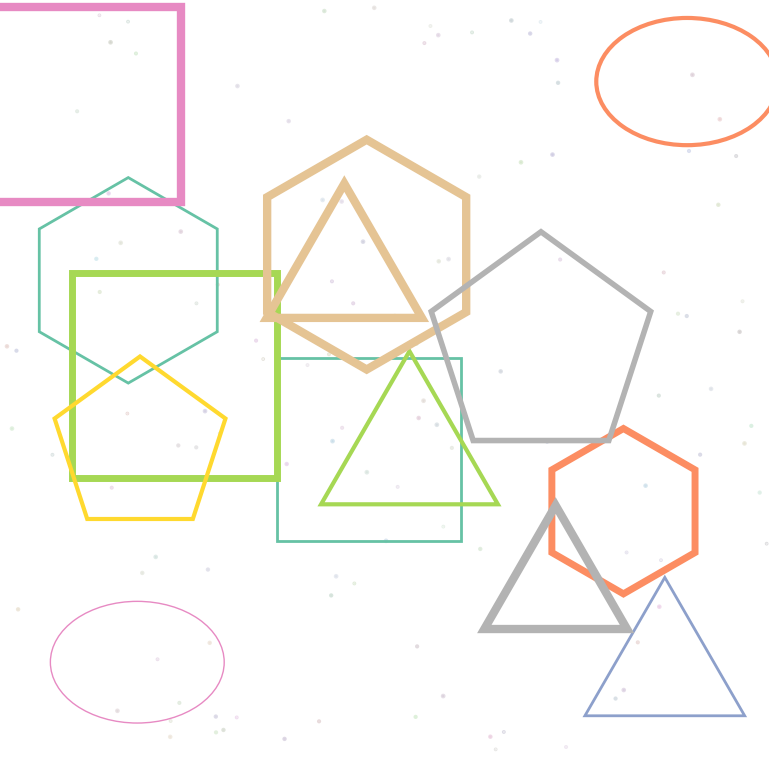[{"shape": "square", "thickness": 1, "radius": 0.6, "center": [0.479, 0.416]}, {"shape": "hexagon", "thickness": 1, "radius": 0.67, "center": [0.167, 0.636]}, {"shape": "hexagon", "thickness": 2.5, "radius": 0.54, "center": [0.81, 0.336]}, {"shape": "oval", "thickness": 1.5, "radius": 0.59, "center": [0.892, 0.894]}, {"shape": "triangle", "thickness": 1, "radius": 0.6, "center": [0.863, 0.13]}, {"shape": "oval", "thickness": 0.5, "radius": 0.56, "center": [0.178, 0.14]}, {"shape": "square", "thickness": 3, "radius": 0.63, "center": [0.108, 0.864]}, {"shape": "triangle", "thickness": 1.5, "radius": 0.66, "center": [0.532, 0.411]}, {"shape": "square", "thickness": 2.5, "radius": 0.66, "center": [0.227, 0.512]}, {"shape": "pentagon", "thickness": 1.5, "radius": 0.58, "center": [0.182, 0.42]}, {"shape": "triangle", "thickness": 3, "radius": 0.58, "center": [0.447, 0.645]}, {"shape": "hexagon", "thickness": 3, "radius": 0.75, "center": [0.476, 0.669]}, {"shape": "pentagon", "thickness": 2, "radius": 0.75, "center": [0.703, 0.549]}, {"shape": "triangle", "thickness": 3, "radius": 0.53, "center": [0.722, 0.237]}]